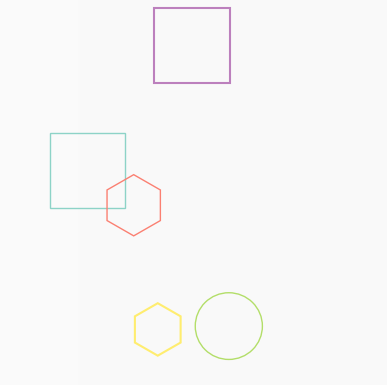[{"shape": "square", "thickness": 1, "radius": 0.48, "center": [0.227, 0.557]}, {"shape": "hexagon", "thickness": 1, "radius": 0.4, "center": [0.345, 0.467]}, {"shape": "circle", "thickness": 1, "radius": 0.43, "center": [0.591, 0.153]}, {"shape": "square", "thickness": 1.5, "radius": 0.49, "center": [0.496, 0.881]}, {"shape": "hexagon", "thickness": 1.5, "radius": 0.34, "center": [0.407, 0.144]}]